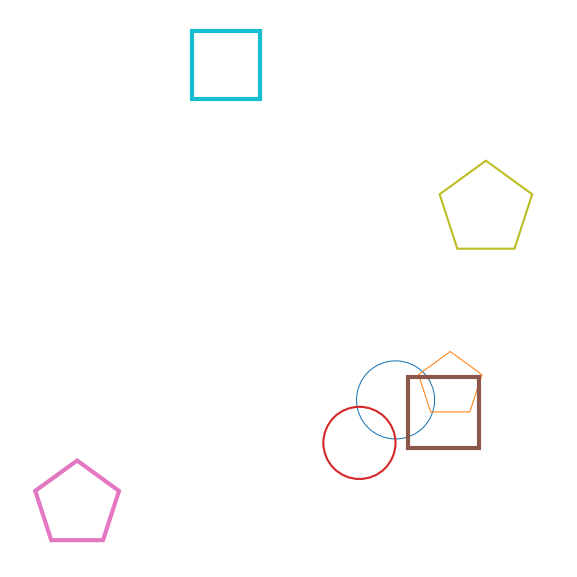[{"shape": "circle", "thickness": 0.5, "radius": 0.34, "center": [0.685, 0.307]}, {"shape": "pentagon", "thickness": 0.5, "radius": 0.29, "center": [0.78, 0.333]}, {"shape": "circle", "thickness": 1, "radius": 0.31, "center": [0.622, 0.232]}, {"shape": "square", "thickness": 2, "radius": 0.31, "center": [0.768, 0.285]}, {"shape": "pentagon", "thickness": 2, "radius": 0.38, "center": [0.134, 0.125]}, {"shape": "pentagon", "thickness": 1, "radius": 0.42, "center": [0.841, 0.637]}, {"shape": "square", "thickness": 2, "radius": 0.29, "center": [0.392, 0.887]}]